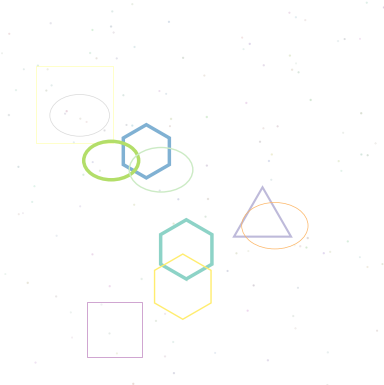[{"shape": "hexagon", "thickness": 2.5, "radius": 0.38, "center": [0.484, 0.352]}, {"shape": "square", "thickness": 0.5, "radius": 0.5, "center": [0.194, 0.729]}, {"shape": "triangle", "thickness": 1.5, "radius": 0.43, "center": [0.682, 0.428]}, {"shape": "hexagon", "thickness": 2.5, "radius": 0.35, "center": [0.38, 0.607]}, {"shape": "oval", "thickness": 0.5, "radius": 0.43, "center": [0.714, 0.414]}, {"shape": "oval", "thickness": 2.5, "radius": 0.36, "center": [0.289, 0.583]}, {"shape": "oval", "thickness": 0.5, "radius": 0.39, "center": [0.207, 0.7]}, {"shape": "square", "thickness": 0.5, "radius": 0.35, "center": [0.297, 0.144]}, {"shape": "oval", "thickness": 1, "radius": 0.41, "center": [0.418, 0.559]}, {"shape": "hexagon", "thickness": 1, "radius": 0.42, "center": [0.475, 0.255]}]